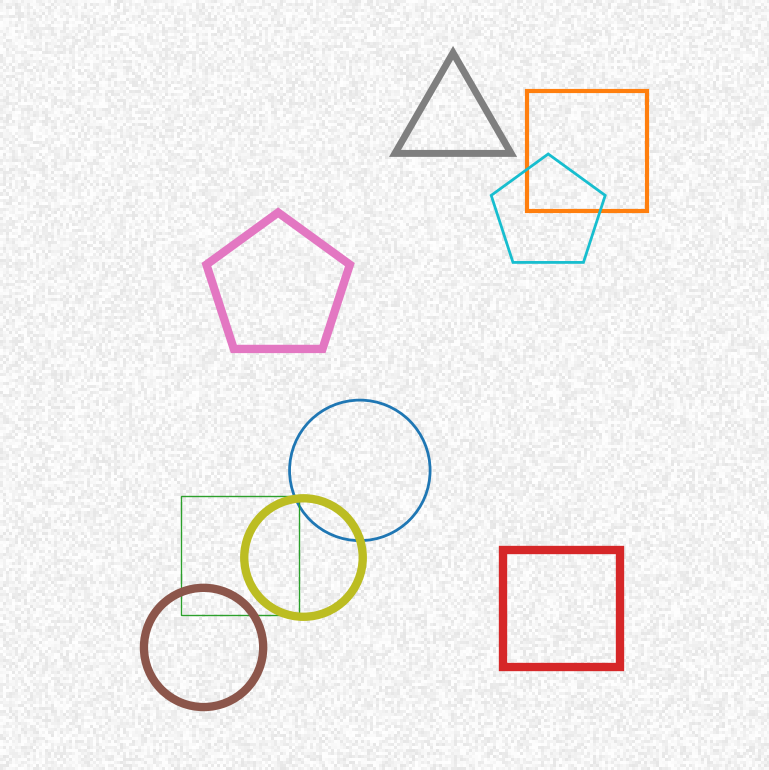[{"shape": "circle", "thickness": 1, "radius": 0.46, "center": [0.467, 0.389]}, {"shape": "square", "thickness": 1.5, "radius": 0.39, "center": [0.762, 0.804]}, {"shape": "square", "thickness": 0.5, "radius": 0.38, "center": [0.312, 0.279]}, {"shape": "square", "thickness": 3, "radius": 0.38, "center": [0.729, 0.21]}, {"shape": "circle", "thickness": 3, "radius": 0.39, "center": [0.264, 0.159]}, {"shape": "pentagon", "thickness": 3, "radius": 0.49, "center": [0.361, 0.626]}, {"shape": "triangle", "thickness": 2.5, "radius": 0.44, "center": [0.588, 0.844]}, {"shape": "circle", "thickness": 3, "radius": 0.38, "center": [0.394, 0.276]}, {"shape": "pentagon", "thickness": 1, "radius": 0.39, "center": [0.712, 0.722]}]